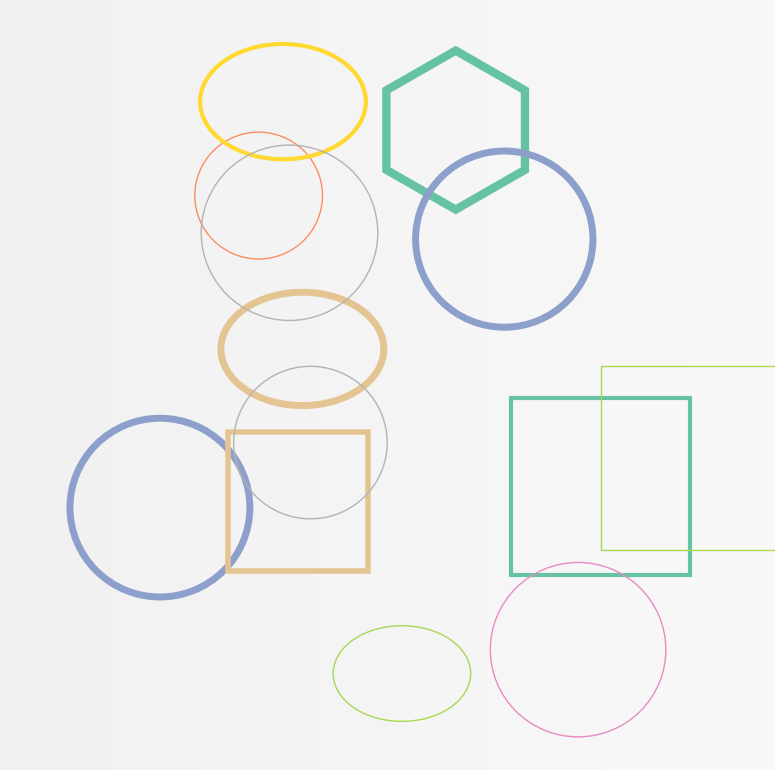[{"shape": "hexagon", "thickness": 3, "radius": 0.52, "center": [0.588, 0.831]}, {"shape": "square", "thickness": 1.5, "radius": 0.58, "center": [0.775, 0.368]}, {"shape": "circle", "thickness": 0.5, "radius": 0.41, "center": [0.334, 0.746]}, {"shape": "circle", "thickness": 2.5, "radius": 0.57, "center": [0.651, 0.689]}, {"shape": "circle", "thickness": 2.5, "radius": 0.58, "center": [0.206, 0.341]}, {"shape": "circle", "thickness": 0.5, "radius": 0.57, "center": [0.746, 0.156]}, {"shape": "oval", "thickness": 0.5, "radius": 0.44, "center": [0.519, 0.125]}, {"shape": "square", "thickness": 0.5, "radius": 0.6, "center": [0.895, 0.405]}, {"shape": "oval", "thickness": 1.5, "radius": 0.53, "center": [0.365, 0.868]}, {"shape": "square", "thickness": 2, "radius": 0.45, "center": [0.385, 0.349]}, {"shape": "oval", "thickness": 2.5, "radius": 0.53, "center": [0.39, 0.547]}, {"shape": "circle", "thickness": 0.5, "radius": 0.57, "center": [0.374, 0.698]}, {"shape": "circle", "thickness": 0.5, "radius": 0.5, "center": [0.401, 0.425]}]